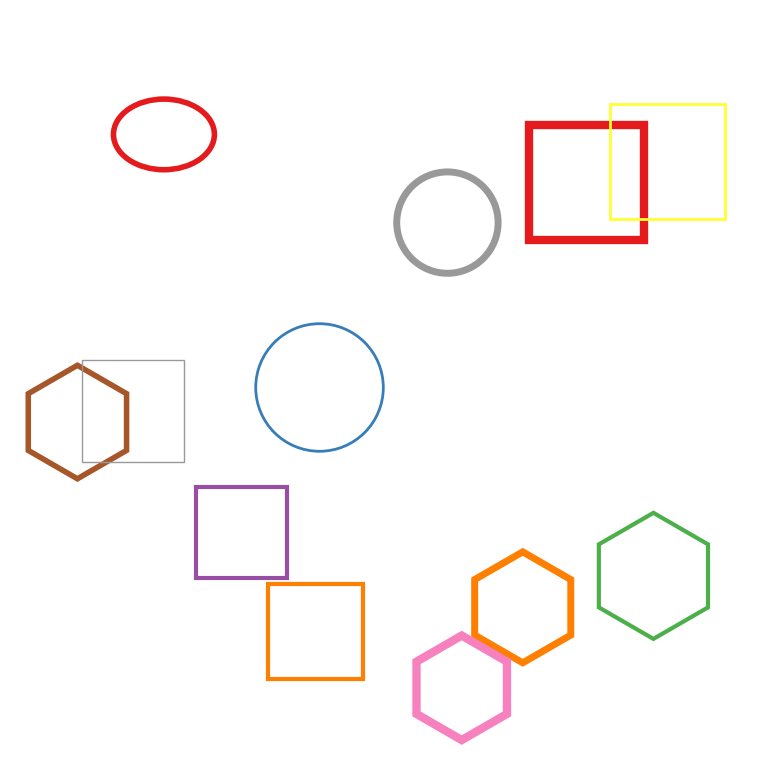[{"shape": "square", "thickness": 3, "radius": 0.38, "center": [0.762, 0.763]}, {"shape": "oval", "thickness": 2, "radius": 0.33, "center": [0.213, 0.825]}, {"shape": "circle", "thickness": 1, "radius": 0.41, "center": [0.415, 0.497]}, {"shape": "hexagon", "thickness": 1.5, "radius": 0.41, "center": [0.849, 0.252]}, {"shape": "square", "thickness": 1.5, "radius": 0.3, "center": [0.314, 0.308]}, {"shape": "hexagon", "thickness": 2.5, "radius": 0.36, "center": [0.679, 0.211]}, {"shape": "square", "thickness": 1.5, "radius": 0.31, "center": [0.41, 0.18]}, {"shape": "square", "thickness": 1, "radius": 0.37, "center": [0.867, 0.791]}, {"shape": "hexagon", "thickness": 2, "radius": 0.37, "center": [0.101, 0.452]}, {"shape": "hexagon", "thickness": 3, "radius": 0.34, "center": [0.6, 0.107]}, {"shape": "square", "thickness": 0.5, "radius": 0.33, "center": [0.173, 0.466]}, {"shape": "circle", "thickness": 2.5, "radius": 0.33, "center": [0.581, 0.711]}]